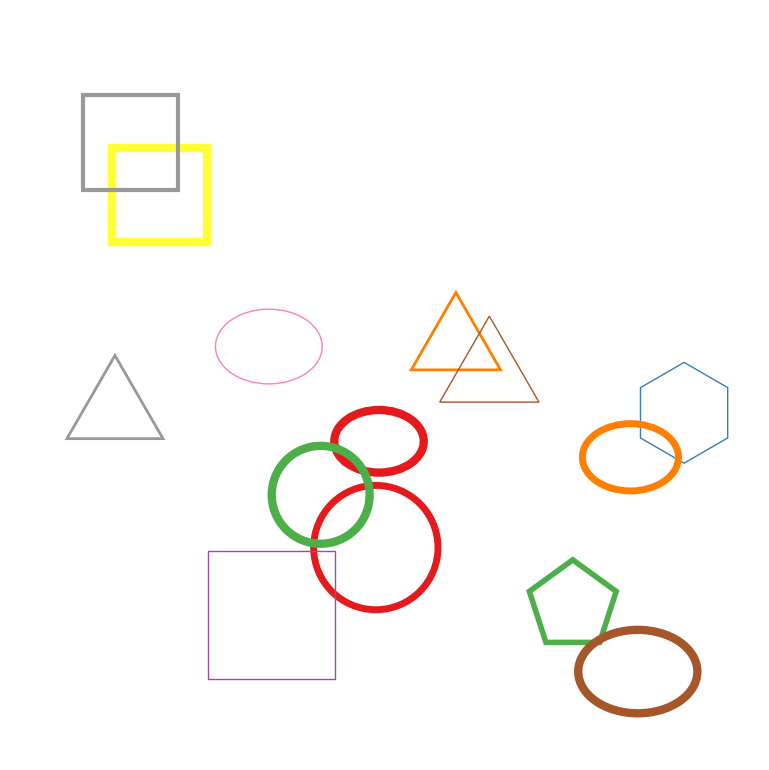[{"shape": "circle", "thickness": 2.5, "radius": 0.4, "center": [0.488, 0.289]}, {"shape": "oval", "thickness": 3, "radius": 0.29, "center": [0.492, 0.427]}, {"shape": "hexagon", "thickness": 0.5, "radius": 0.33, "center": [0.888, 0.464]}, {"shape": "circle", "thickness": 3, "radius": 0.32, "center": [0.416, 0.357]}, {"shape": "pentagon", "thickness": 2, "radius": 0.3, "center": [0.744, 0.214]}, {"shape": "square", "thickness": 0.5, "radius": 0.41, "center": [0.353, 0.202]}, {"shape": "triangle", "thickness": 1, "radius": 0.33, "center": [0.592, 0.553]}, {"shape": "oval", "thickness": 2.5, "radius": 0.31, "center": [0.819, 0.406]}, {"shape": "square", "thickness": 3, "radius": 0.31, "center": [0.208, 0.747]}, {"shape": "triangle", "thickness": 0.5, "radius": 0.37, "center": [0.636, 0.515]}, {"shape": "oval", "thickness": 3, "radius": 0.39, "center": [0.828, 0.128]}, {"shape": "oval", "thickness": 0.5, "radius": 0.35, "center": [0.349, 0.55]}, {"shape": "square", "thickness": 1.5, "radius": 0.31, "center": [0.17, 0.815]}, {"shape": "triangle", "thickness": 1, "radius": 0.36, "center": [0.149, 0.466]}]